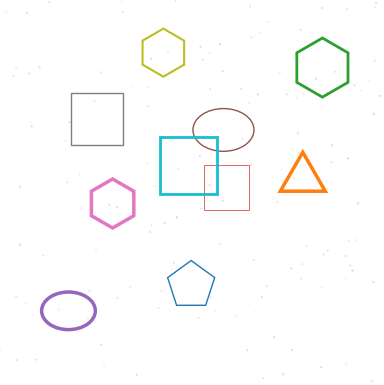[{"shape": "pentagon", "thickness": 1, "radius": 0.32, "center": [0.496, 0.259]}, {"shape": "triangle", "thickness": 2.5, "radius": 0.34, "center": [0.786, 0.537]}, {"shape": "hexagon", "thickness": 2, "radius": 0.38, "center": [0.837, 0.824]}, {"shape": "square", "thickness": 0.5, "radius": 0.29, "center": [0.588, 0.512]}, {"shape": "oval", "thickness": 2.5, "radius": 0.35, "center": [0.178, 0.193]}, {"shape": "oval", "thickness": 1, "radius": 0.4, "center": [0.58, 0.663]}, {"shape": "hexagon", "thickness": 2.5, "radius": 0.32, "center": [0.292, 0.471]}, {"shape": "square", "thickness": 1, "radius": 0.34, "center": [0.252, 0.691]}, {"shape": "hexagon", "thickness": 1.5, "radius": 0.31, "center": [0.424, 0.863]}, {"shape": "square", "thickness": 2, "radius": 0.37, "center": [0.489, 0.57]}]